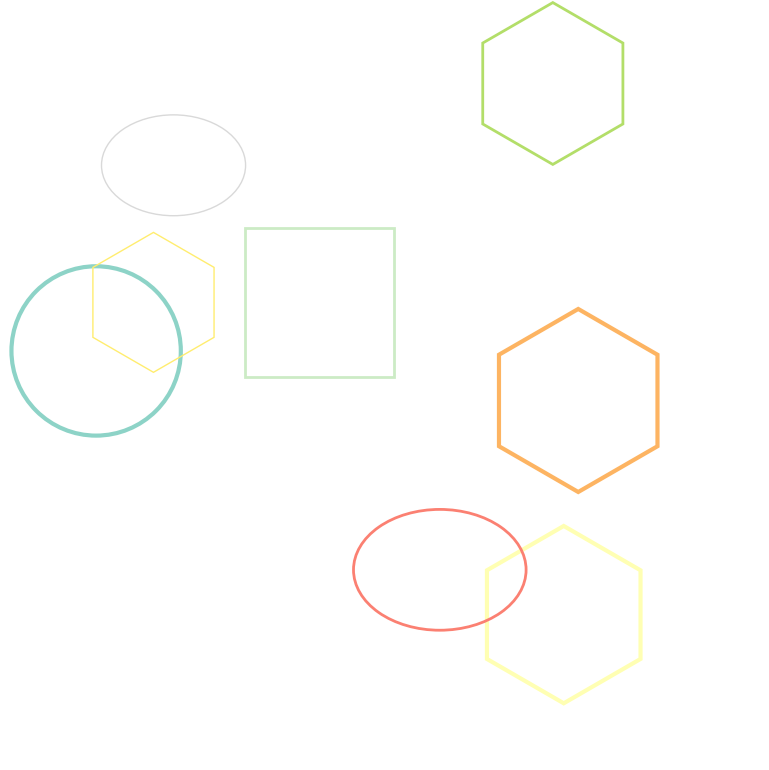[{"shape": "circle", "thickness": 1.5, "radius": 0.55, "center": [0.125, 0.544]}, {"shape": "hexagon", "thickness": 1.5, "radius": 0.58, "center": [0.732, 0.202]}, {"shape": "oval", "thickness": 1, "radius": 0.56, "center": [0.571, 0.26]}, {"shape": "hexagon", "thickness": 1.5, "radius": 0.59, "center": [0.751, 0.48]}, {"shape": "hexagon", "thickness": 1, "radius": 0.53, "center": [0.718, 0.892]}, {"shape": "oval", "thickness": 0.5, "radius": 0.47, "center": [0.225, 0.785]}, {"shape": "square", "thickness": 1, "radius": 0.48, "center": [0.415, 0.607]}, {"shape": "hexagon", "thickness": 0.5, "radius": 0.45, "center": [0.199, 0.607]}]